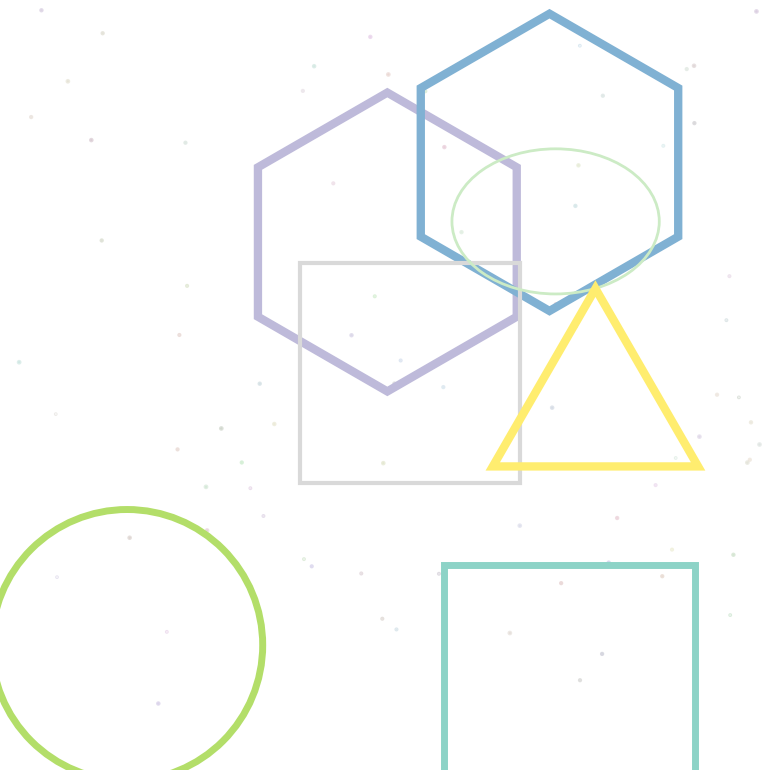[{"shape": "square", "thickness": 2.5, "radius": 0.82, "center": [0.74, 0.103]}, {"shape": "hexagon", "thickness": 3, "radius": 0.97, "center": [0.503, 0.686]}, {"shape": "hexagon", "thickness": 3, "radius": 0.97, "center": [0.714, 0.789]}, {"shape": "circle", "thickness": 2.5, "radius": 0.88, "center": [0.165, 0.162]}, {"shape": "square", "thickness": 1.5, "radius": 0.71, "center": [0.533, 0.516]}, {"shape": "oval", "thickness": 1, "radius": 0.67, "center": [0.722, 0.712]}, {"shape": "triangle", "thickness": 3, "radius": 0.77, "center": [0.773, 0.471]}]